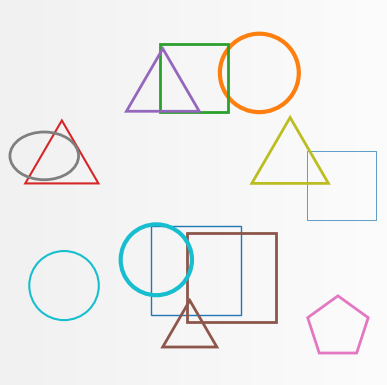[{"shape": "square", "thickness": 0.5, "radius": 0.45, "center": [0.882, 0.518]}, {"shape": "square", "thickness": 1, "radius": 0.58, "center": [0.505, 0.298]}, {"shape": "circle", "thickness": 3, "radius": 0.51, "center": [0.669, 0.811]}, {"shape": "square", "thickness": 2, "radius": 0.44, "center": [0.501, 0.798]}, {"shape": "triangle", "thickness": 1.5, "radius": 0.55, "center": [0.16, 0.578]}, {"shape": "triangle", "thickness": 2, "radius": 0.54, "center": [0.42, 0.765]}, {"shape": "triangle", "thickness": 2, "radius": 0.4, "center": [0.49, 0.139]}, {"shape": "square", "thickness": 2, "radius": 0.58, "center": [0.597, 0.28]}, {"shape": "pentagon", "thickness": 2, "radius": 0.41, "center": [0.872, 0.149]}, {"shape": "oval", "thickness": 2, "radius": 0.44, "center": [0.114, 0.595]}, {"shape": "triangle", "thickness": 2, "radius": 0.57, "center": [0.749, 0.581]}, {"shape": "circle", "thickness": 3, "radius": 0.46, "center": [0.403, 0.325]}, {"shape": "circle", "thickness": 1.5, "radius": 0.45, "center": [0.165, 0.258]}]